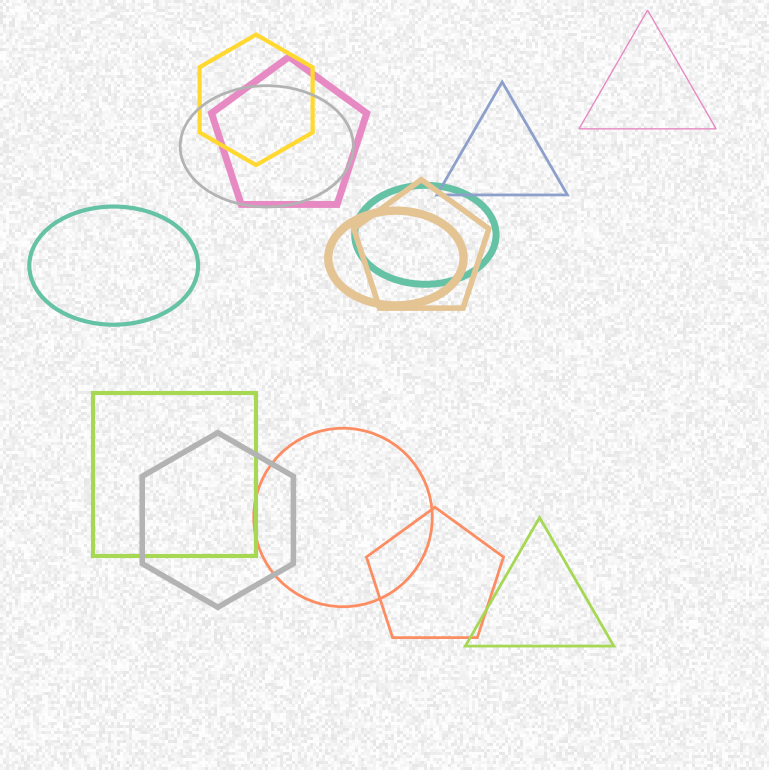[{"shape": "oval", "thickness": 1.5, "radius": 0.55, "center": [0.148, 0.655]}, {"shape": "oval", "thickness": 2.5, "radius": 0.46, "center": [0.552, 0.695]}, {"shape": "circle", "thickness": 1, "radius": 0.58, "center": [0.445, 0.328]}, {"shape": "pentagon", "thickness": 1, "radius": 0.47, "center": [0.565, 0.248]}, {"shape": "triangle", "thickness": 1, "radius": 0.49, "center": [0.652, 0.796]}, {"shape": "pentagon", "thickness": 2.5, "radius": 0.53, "center": [0.375, 0.82]}, {"shape": "triangle", "thickness": 0.5, "radius": 0.51, "center": [0.841, 0.884]}, {"shape": "triangle", "thickness": 1, "radius": 0.56, "center": [0.701, 0.217]}, {"shape": "square", "thickness": 1.5, "radius": 0.53, "center": [0.226, 0.384]}, {"shape": "hexagon", "thickness": 1.5, "radius": 0.42, "center": [0.333, 0.87]}, {"shape": "pentagon", "thickness": 2, "radius": 0.46, "center": [0.547, 0.674]}, {"shape": "oval", "thickness": 3, "radius": 0.44, "center": [0.514, 0.665]}, {"shape": "oval", "thickness": 1, "radius": 0.56, "center": [0.346, 0.81]}, {"shape": "hexagon", "thickness": 2, "radius": 0.57, "center": [0.283, 0.325]}]